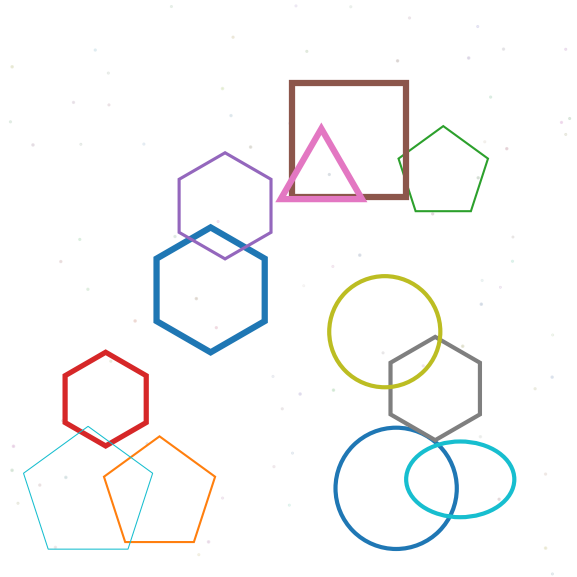[{"shape": "circle", "thickness": 2, "radius": 0.53, "center": [0.686, 0.154]}, {"shape": "hexagon", "thickness": 3, "radius": 0.54, "center": [0.365, 0.497]}, {"shape": "pentagon", "thickness": 1, "radius": 0.51, "center": [0.276, 0.142]}, {"shape": "pentagon", "thickness": 1, "radius": 0.41, "center": [0.768, 0.699]}, {"shape": "hexagon", "thickness": 2.5, "radius": 0.41, "center": [0.183, 0.308]}, {"shape": "hexagon", "thickness": 1.5, "radius": 0.46, "center": [0.39, 0.643]}, {"shape": "square", "thickness": 3, "radius": 0.49, "center": [0.605, 0.757]}, {"shape": "triangle", "thickness": 3, "radius": 0.41, "center": [0.556, 0.695]}, {"shape": "hexagon", "thickness": 2, "radius": 0.45, "center": [0.754, 0.326]}, {"shape": "circle", "thickness": 2, "radius": 0.48, "center": [0.666, 0.425]}, {"shape": "oval", "thickness": 2, "radius": 0.47, "center": [0.797, 0.169]}, {"shape": "pentagon", "thickness": 0.5, "radius": 0.59, "center": [0.153, 0.143]}]